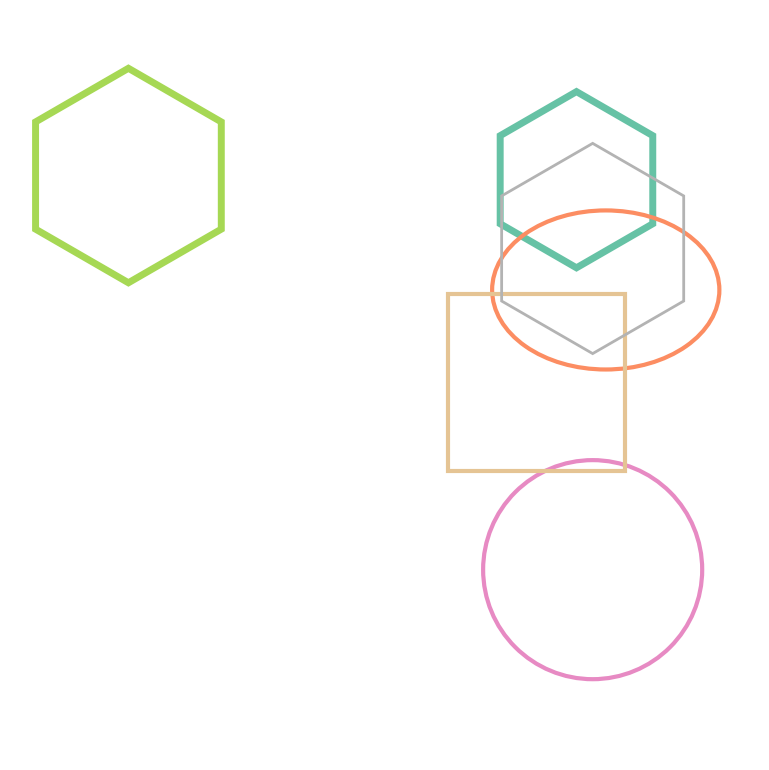[{"shape": "hexagon", "thickness": 2.5, "radius": 0.57, "center": [0.749, 0.767]}, {"shape": "oval", "thickness": 1.5, "radius": 0.74, "center": [0.787, 0.623]}, {"shape": "circle", "thickness": 1.5, "radius": 0.71, "center": [0.77, 0.26]}, {"shape": "hexagon", "thickness": 2.5, "radius": 0.7, "center": [0.167, 0.772]}, {"shape": "square", "thickness": 1.5, "radius": 0.57, "center": [0.696, 0.503]}, {"shape": "hexagon", "thickness": 1, "radius": 0.68, "center": [0.77, 0.677]}]